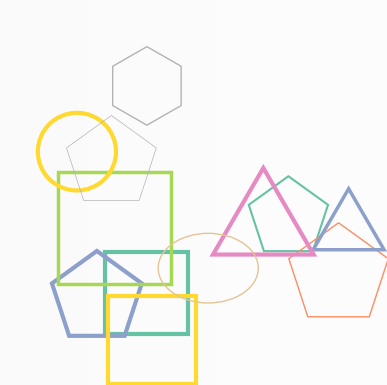[{"shape": "pentagon", "thickness": 1.5, "radius": 0.54, "center": [0.744, 0.435]}, {"shape": "square", "thickness": 3, "radius": 0.53, "center": [0.378, 0.239]}, {"shape": "pentagon", "thickness": 1, "radius": 0.67, "center": [0.874, 0.286]}, {"shape": "pentagon", "thickness": 3, "radius": 0.61, "center": [0.25, 0.226]}, {"shape": "triangle", "thickness": 2.5, "radius": 0.53, "center": [0.9, 0.404]}, {"shape": "triangle", "thickness": 3, "radius": 0.75, "center": [0.68, 0.414]}, {"shape": "square", "thickness": 2.5, "radius": 0.73, "center": [0.295, 0.408]}, {"shape": "circle", "thickness": 3, "radius": 0.5, "center": [0.199, 0.606]}, {"shape": "square", "thickness": 3, "radius": 0.57, "center": [0.392, 0.117]}, {"shape": "oval", "thickness": 1, "radius": 0.65, "center": [0.537, 0.304]}, {"shape": "hexagon", "thickness": 1, "radius": 0.51, "center": [0.379, 0.777]}, {"shape": "pentagon", "thickness": 0.5, "radius": 0.61, "center": [0.287, 0.578]}]